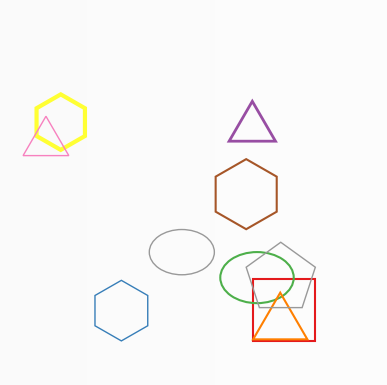[{"shape": "square", "thickness": 1.5, "radius": 0.4, "center": [0.733, 0.195]}, {"shape": "hexagon", "thickness": 1, "radius": 0.39, "center": [0.313, 0.193]}, {"shape": "oval", "thickness": 1.5, "radius": 0.47, "center": [0.663, 0.279]}, {"shape": "triangle", "thickness": 2, "radius": 0.35, "center": [0.651, 0.668]}, {"shape": "triangle", "thickness": 1.5, "radius": 0.4, "center": [0.723, 0.159]}, {"shape": "hexagon", "thickness": 3, "radius": 0.36, "center": [0.157, 0.683]}, {"shape": "hexagon", "thickness": 1.5, "radius": 0.45, "center": [0.635, 0.496]}, {"shape": "triangle", "thickness": 1, "radius": 0.34, "center": [0.119, 0.63]}, {"shape": "oval", "thickness": 1, "radius": 0.42, "center": [0.469, 0.345]}, {"shape": "pentagon", "thickness": 1, "radius": 0.47, "center": [0.725, 0.277]}]